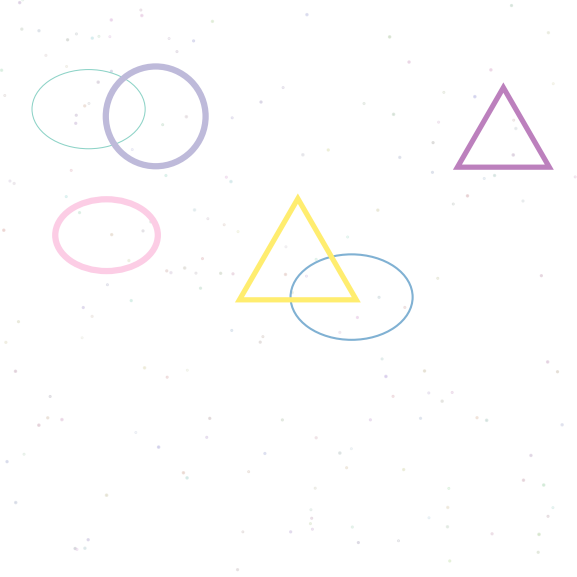[{"shape": "oval", "thickness": 0.5, "radius": 0.49, "center": [0.153, 0.81]}, {"shape": "circle", "thickness": 3, "radius": 0.43, "center": [0.27, 0.798]}, {"shape": "oval", "thickness": 1, "radius": 0.53, "center": [0.609, 0.485]}, {"shape": "oval", "thickness": 3, "radius": 0.44, "center": [0.184, 0.592]}, {"shape": "triangle", "thickness": 2.5, "radius": 0.46, "center": [0.872, 0.756]}, {"shape": "triangle", "thickness": 2.5, "radius": 0.58, "center": [0.516, 0.538]}]